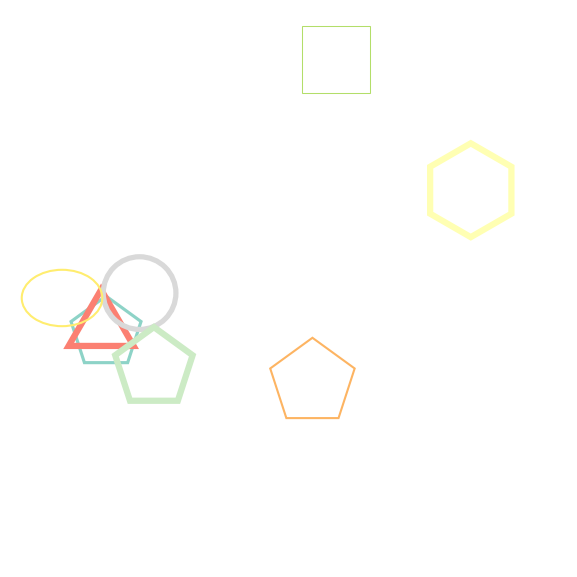[{"shape": "pentagon", "thickness": 1.5, "radius": 0.32, "center": [0.184, 0.423]}, {"shape": "hexagon", "thickness": 3, "radius": 0.41, "center": [0.815, 0.67]}, {"shape": "triangle", "thickness": 3, "radius": 0.32, "center": [0.175, 0.433]}, {"shape": "pentagon", "thickness": 1, "radius": 0.38, "center": [0.541, 0.337]}, {"shape": "square", "thickness": 0.5, "radius": 0.29, "center": [0.582, 0.896]}, {"shape": "circle", "thickness": 2.5, "radius": 0.31, "center": [0.242, 0.492]}, {"shape": "pentagon", "thickness": 3, "radius": 0.35, "center": [0.267, 0.362]}, {"shape": "oval", "thickness": 1, "radius": 0.35, "center": [0.107, 0.483]}]